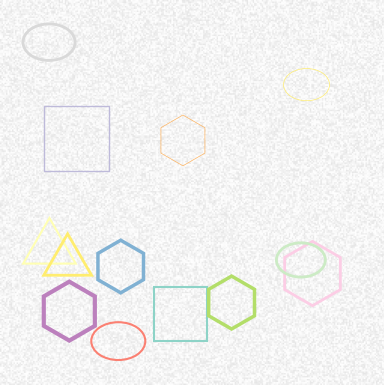[{"shape": "square", "thickness": 1.5, "radius": 0.35, "center": [0.469, 0.184]}, {"shape": "triangle", "thickness": 1.5, "radius": 0.39, "center": [0.128, 0.355]}, {"shape": "square", "thickness": 1, "radius": 0.42, "center": [0.198, 0.641]}, {"shape": "oval", "thickness": 1.5, "radius": 0.35, "center": [0.307, 0.114]}, {"shape": "hexagon", "thickness": 2.5, "radius": 0.34, "center": [0.314, 0.308]}, {"shape": "hexagon", "thickness": 0.5, "radius": 0.33, "center": [0.475, 0.635]}, {"shape": "hexagon", "thickness": 2.5, "radius": 0.34, "center": [0.602, 0.214]}, {"shape": "hexagon", "thickness": 2, "radius": 0.42, "center": [0.812, 0.29]}, {"shape": "oval", "thickness": 2, "radius": 0.34, "center": [0.127, 0.89]}, {"shape": "hexagon", "thickness": 3, "radius": 0.38, "center": [0.18, 0.192]}, {"shape": "oval", "thickness": 2, "radius": 0.32, "center": [0.781, 0.325]}, {"shape": "triangle", "thickness": 2, "radius": 0.36, "center": [0.176, 0.321]}, {"shape": "oval", "thickness": 0.5, "radius": 0.3, "center": [0.796, 0.78]}]